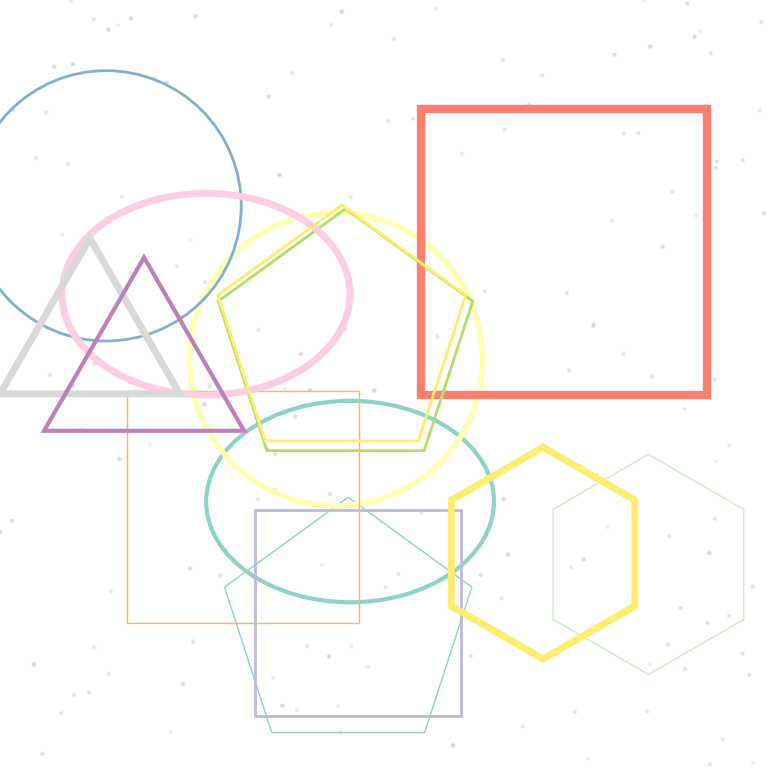[{"shape": "oval", "thickness": 1.5, "radius": 0.93, "center": [0.455, 0.349]}, {"shape": "pentagon", "thickness": 0.5, "radius": 0.84, "center": [0.452, 0.185]}, {"shape": "circle", "thickness": 2, "radius": 0.95, "center": [0.436, 0.533]}, {"shape": "square", "thickness": 1, "radius": 0.67, "center": [0.466, 0.204]}, {"shape": "square", "thickness": 3, "radius": 0.93, "center": [0.733, 0.673]}, {"shape": "circle", "thickness": 1, "radius": 0.88, "center": [0.138, 0.733]}, {"shape": "square", "thickness": 0.5, "radius": 0.75, "center": [0.315, 0.342]}, {"shape": "pentagon", "thickness": 1, "radius": 0.87, "center": [0.449, 0.555]}, {"shape": "oval", "thickness": 2.5, "radius": 0.94, "center": [0.268, 0.618]}, {"shape": "triangle", "thickness": 2.5, "radius": 0.67, "center": [0.117, 0.556]}, {"shape": "triangle", "thickness": 1.5, "radius": 0.75, "center": [0.187, 0.516]}, {"shape": "hexagon", "thickness": 0.5, "radius": 0.71, "center": [0.842, 0.267]}, {"shape": "hexagon", "thickness": 2.5, "radius": 0.69, "center": [0.705, 0.282]}, {"shape": "pentagon", "thickness": 1, "radius": 0.85, "center": [0.444, 0.564]}]